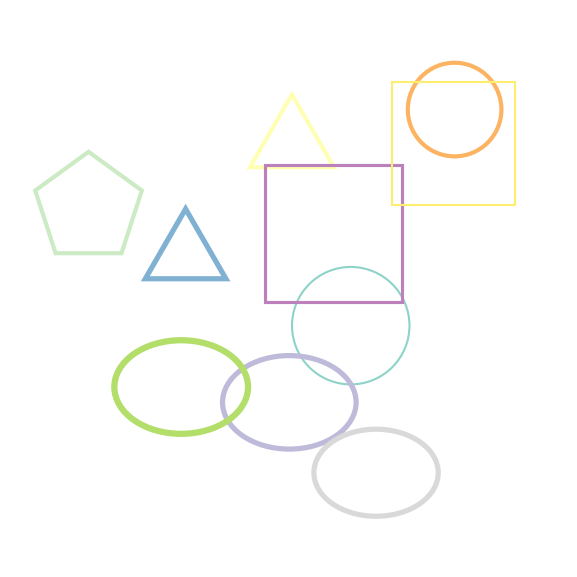[{"shape": "circle", "thickness": 1, "radius": 0.51, "center": [0.607, 0.435]}, {"shape": "triangle", "thickness": 2, "radius": 0.42, "center": [0.505, 0.751]}, {"shape": "oval", "thickness": 2.5, "radius": 0.58, "center": [0.501, 0.302]}, {"shape": "triangle", "thickness": 2.5, "radius": 0.4, "center": [0.321, 0.557]}, {"shape": "circle", "thickness": 2, "radius": 0.41, "center": [0.787, 0.809]}, {"shape": "oval", "thickness": 3, "radius": 0.58, "center": [0.314, 0.329]}, {"shape": "oval", "thickness": 2.5, "radius": 0.54, "center": [0.651, 0.181]}, {"shape": "square", "thickness": 1.5, "radius": 0.59, "center": [0.578, 0.595]}, {"shape": "pentagon", "thickness": 2, "radius": 0.49, "center": [0.153, 0.639]}, {"shape": "square", "thickness": 1, "radius": 0.53, "center": [0.785, 0.751]}]